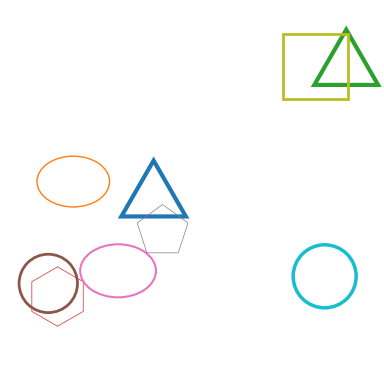[{"shape": "triangle", "thickness": 3, "radius": 0.48, "center": [0.399, 0.486]}, {"shape": "oval", "thickness": 1, "radius": 0.47, "center": [0.19, 0.528]}, {"shape": "triangle", "thickness": 3, "radius": 0.48, "center": [0.899, 0.827]}, {"shape": "hexagon", "thickness": 0.5, "radius": 0.39, "center": [0.149, 0.23]}, {"shape": "circle", "thickness": 2, "radius": 0.38, "center": [0.125, 0.264]}, {"shape": "oval", "thickness": 1.5, "radius": 0.49, "center": [0.307, 0.297]}, {"shape": "pentagon", "thickness": 0.5, "radius": 0.35, "center": [0.422, 0.399]}, {"shape": "square", "thickness": 2, "radius": 0.42, "center": [0.82, 0.828]}, {"shape": "circle", "thickness": 2.5, "radius": 0.41, "center": [0.843, 0.282]}]